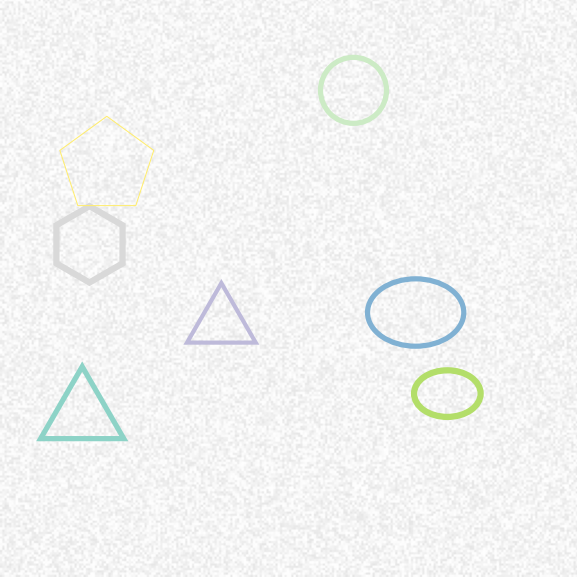[{"shape": "triangle", "thickness": 2.5, "radius": 0.42, "center": [0.142, 0.281]}, {"shape": "triangle", "thickness": 2, "radius": 0.34, "center": [0.383, 0.44]}, {"shape": "oval", "thickness": 2.5, "radius": 0.42, "center": [0.72, 0.458]}, {"shape": "oval", "thickness": 3, "radius": 0.29, "center": [0.775, 0.318]}, {"shape": "hexagon", "thickness": 3, "radius": 0.33, "center": [0.155, 0.576]}, {"shape": "circle", "thickness": 2.5, "radius": 0.29, "center": [0.612, 0.843]}, {"shape": "pentagon", "thickness": 0.5, "radius": 0.43, "center": [0.185, 0.712]}]